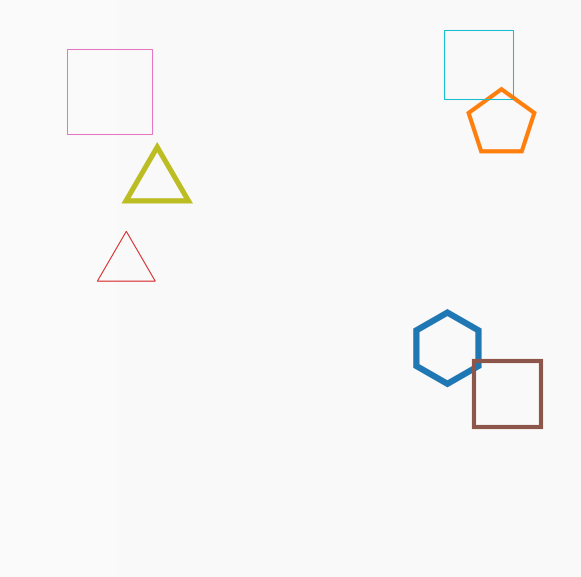[{"shape": "hexagon", "thickness": 3, "radius": 0.31, "center": [0.77, 0.396]}, {"shape": "pentagon", "thickness": 2, "radius": 0.3, "center": [0.863, 0.785]}, {"shape": "triangle", "thickness": 0.5, "radius": 0.29, "center": [0.217, 0.541]}, {"shape": "square", "thickness": 2, "radius": 0.29, "center": [0.874, 0.317]}, {"shape": "square", "thickness": 0.5, "radius": 0.37, "center": [0.189, 0.841]}, {"shape": "triangle", "thickness": 2.5, "radius": 0.31, "center": [0.271, 0.682]}, {"shape": "square", "thickness": 0.5, "radius": 0.3, "center": [0.823, 0.888]}]